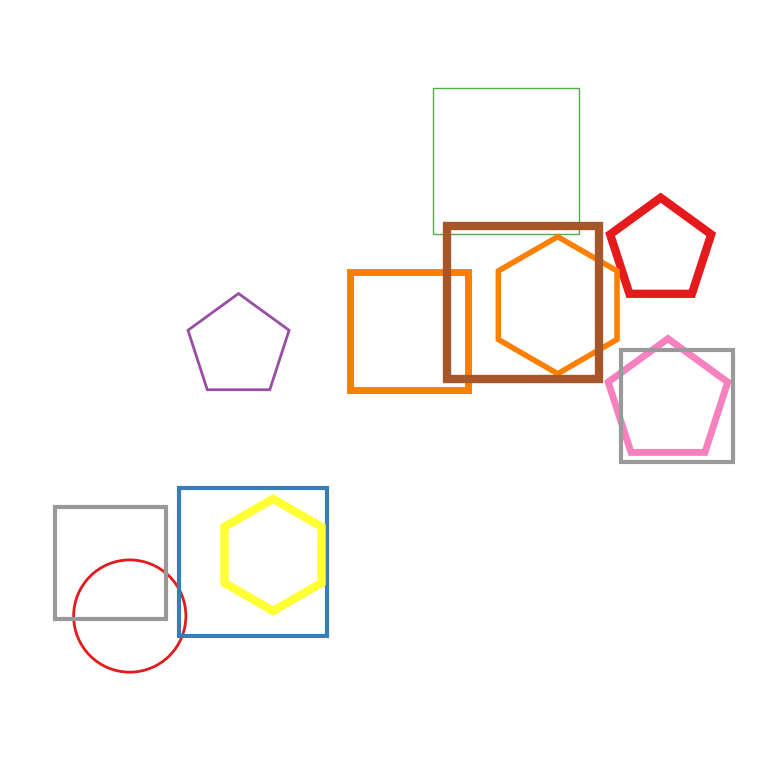[{"shape": "pentagon", "thickness": 3, "radius": 0.35, "center": [0.858, 0.674]}, {"shape": "circle", "thickness": 1, "radius": 0.36, "center": [0.169, 0.2]}, {"shape": "square", "thickness": 1.5, "radius": 0.48, "center": [0.329, 0.27]}, {"shape": "square", "thickness": 0.5, "radius": 0.47, "center": [0.657, 0.791]}, {"shape": "pentagon", "thickness": 1, "radius": 0.35, "center": [0.31, 0.55]}, {"shape": "square", "thickness": 2.5, "radius": 0.38, "center": [0.531, 0.571]}, {"shape": "hexagon", "thickness": 2, "radius": 0.44, "center": [0.724, 0.604]}, {"shape": "hexagon", "thickness": 3, "radius": 0.36, "center": [0.355, 0.279]}, {"shape": "square", "thickness": 3, "radius": 0.5, "center": [0.679, 0.607]}, {"shape": "pentagon", "thickness": 2.5, "radius": 0.41, "center": [0.867, 0.479]}, {"shape": "square", "thickness": 1.5, "radius": 0.36, "center": [0.143, 0.269]}, {"shape": "square", "thickness": 1.5, "radius": 0.36, "center": [0.879, 0.473]}]